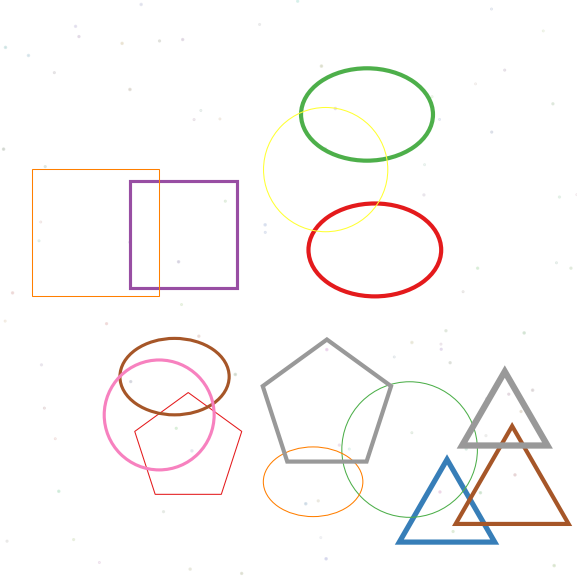[{"shape": "pentagon", "thickness": 0.5, "radius": 0.49, "center": [0.326, 0.222]}, {"shape": "oval", "thickness": 2, "radius": 0.57, "center": [0.649, 0.566]}, {"shape": "triangle", "thickness": 2.5, "radius": 0.48, "center": [0.774, 0.108]}, {"shape": "oval", "thickness": 2, "radius": 0.57, "center": [0.636, 0.801]}, {"shape": "circle", "thickness": 0.5, "radius": 0.59, "center": [0.709, 0.221]}, {"shape": "square", "thickness": 1.5, "radius": 0.46, "center": [0.318, 0.593]}, {"shape": "square", "thickness": 0.5, "radius": 0.55, "center": [0.165, 0.597]}, {"shape": "oval", "thickness": 0.5, "radius": 0.43, "center": [0.542, 0.165]}, {"shape": "circle", "thickness": 0.5, "radius": 0.54, "center": [0.564, 0.705]}, {"shape": "oval", "thickness": 1.5, "radius": 0.47, "center": [0.302, 0.347]}, {"shape": "triangle", "thickness": 2, "radius": 0.56, "center": [0.887, 0.148]}, {"shape": "circle", "thickness": 1.5, "radius": 0.48, "center": [0.276, 0.281]}, {"shape": "triangle", "thickness": 3, "radius": 0.43, "center": [0.874, 0.27]}, {"shape": "pentagon", "thickness": 2, "radius": 0.58, "center": [0.566, 0.294]}]